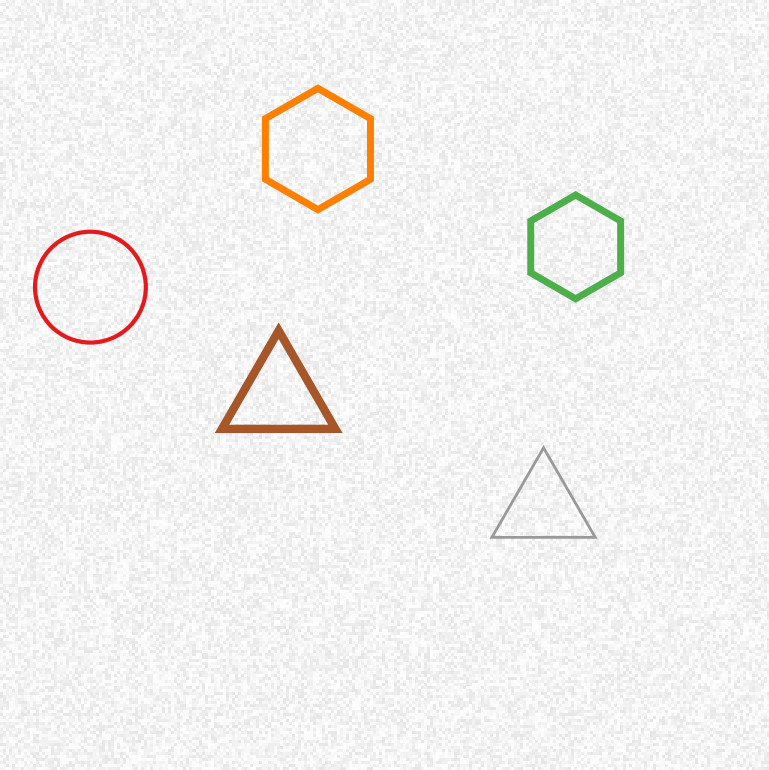[{"shape": "circle", "thickness": 1.5, "radius": 0.36, "center": [0.117, 0.627]}, {"shape": "hexagon", "thickness": 2.5, "radius": 0.34, "center": [0.748, 0.679]}, {"shape": "hexagon", "thickness": 2.5, "radius": 0.39, "center": [0.413, 0.807]}, {"shape": "triangle", "thickness": 3, "radius": 0.43, "center": [0.362, 0.486]}, {"shape": "triangle", "thickness": 1, "radius": 0.39, "center": [0.706, 0.341]}]